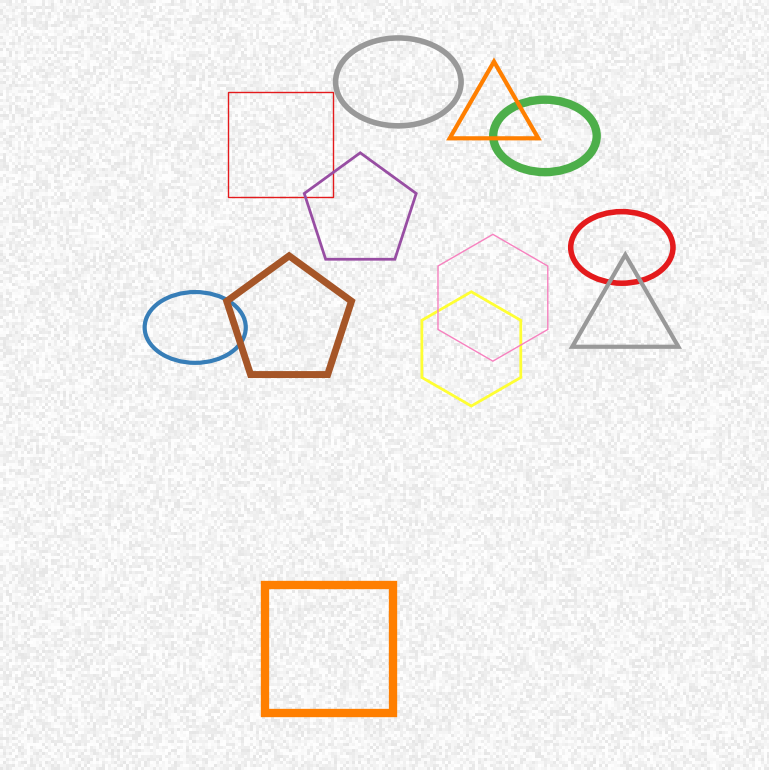[{"shape": "square", "thickness": 0.5, "radius": 0.34, "center": [0.365, 0.813]}, {"shape": "oval", "thickness": 2, "radius": 0.33, "center": [0.808, 0.679]}, {"shape": "oval", "thickness": 1.5, "radius": 0.33, "center": [0.254, 0.575]}, {"shape": "oval", "thickness": 3, "radius": 0.34, "center": [0.708, 0.823]}, {"shape": "pentagon", "thickness": 1, "radius": 0.38, "center": [0.468, 0.725]}, {"shape": "square", "thickness": 3, "radius": 0.41, "center": [0.428, 0.157]}, {"shape": "triangle", "thickness": 1.5, "radius": 0.33, "center": [0.642, 0.854]}, {"shape": "hexagon", "thickness": 1, "radius": 0.37, "center": [0.612, 0.547]}, {"shape": "pentagon", "thickness": 2.5, "radius": 0.43, "center": [0.375, 0.582]}, {"shape": "hexagon", "thickness": 0.5, "radius": 0.41, "center": [0.64, 0.613]}, {"shape": "triangle", "thickness": 1.5, "radius": 0.4, "center": [0.812, 0.589]}, {"shape": "oval", "thickness": 2, "radius": 0.41, "center": [0.517, 0.894]}]